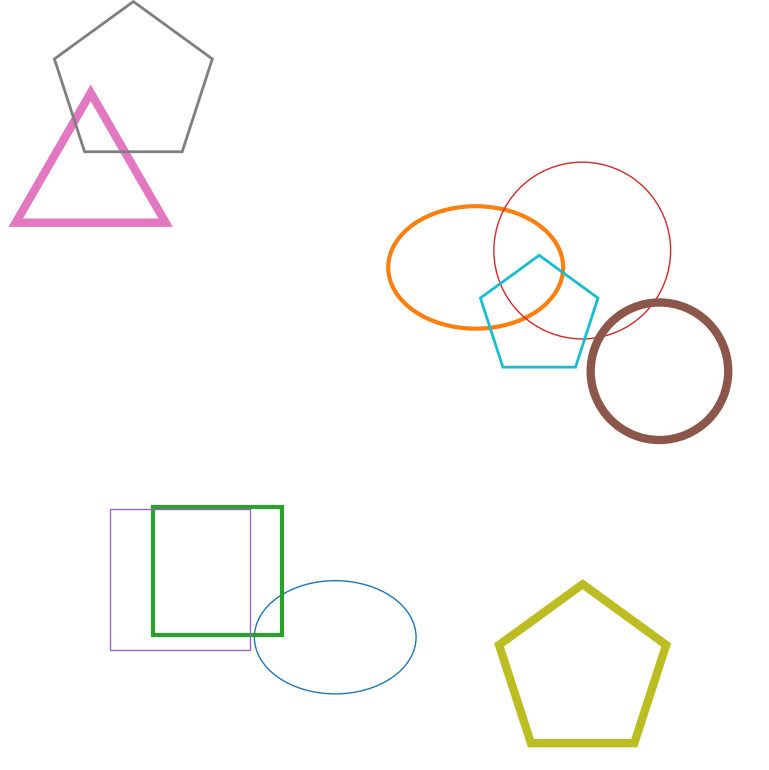[{"shape": "oval", "thickness": 0.5, "radius": 0.53, "center": [0.435, 0.172]}, {"shape": "oval", "thickness": 1.5, "radius": 0.57, "center": [0.618, 0.653]}, {"shape": "square", "thickness": 1.5, "radius": 0.42, "center": [0.282, 0.258]}, {"shape": "circle", "thickness": 0.5, "radius": 0.57, "center": [0.756, 0.675]}, {"shape": "square", "thickness": 0.5, "radius": 0.46, "center": [0.234, 0.247]}, {"shape": "circle", "thickness": 3, "radius": 0.45, "center": [0.856, 0.518]}, {"shape": "triangle", "thickness": 3, "radius": 0.56, "center": [0.118, 0.767]}, {"shape": "pentagon", "thickness": 1, "radius": 0.54, "center": [0.173, 0.89]}, {"shape": "pentagon", "thickness": 3, "radius": 0.57, "center": [0.757, 0.127]}, {"shape": "pentagon", "thickness": 1, "radius": 0.4, "center": [0.7, 0.588]}]